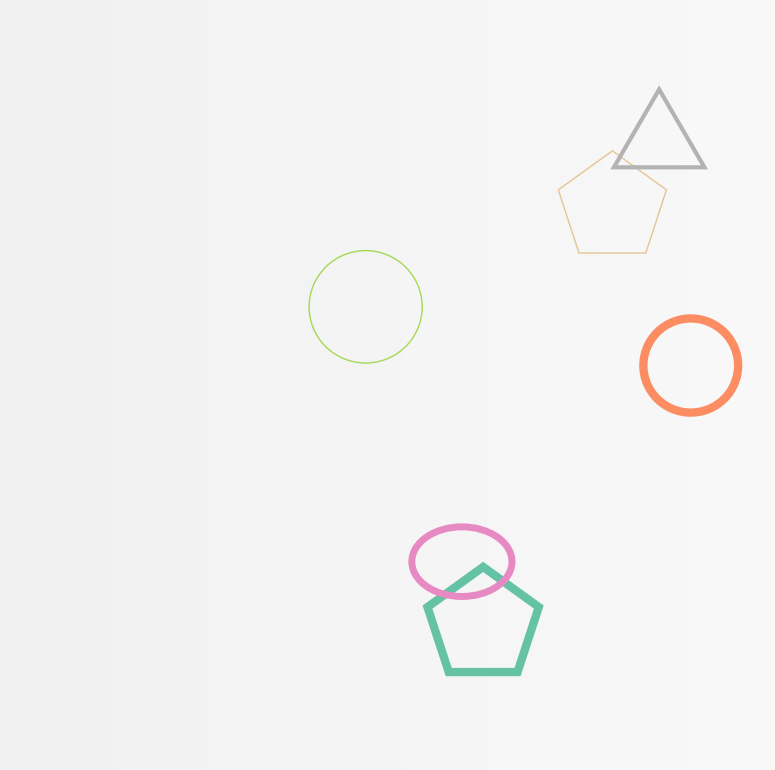[{"shape": "pentagon", "thickness": 3, "radius": 0.38, "center": [0.623, 0.188]}, {"shape": "circle", "thickness": 3, "radius": 0.31, "center": [0.891, 0.525]}, {"shape": "oval", "thickness": 2.5, "radius": 0.32, "center": [0.596, 0.271]}, {"shape": "circle", "thickness": 0.5, "radius": 0.36, "center": [0.472, 0.602]}, {"shape": "pentagon", "thickness": 0.5, "radius": 0.37, "center": [0.79, 0.731]}, {"shape": "triangle", "thickness": 1.5, "radius": 0.34, "center": [0.851, 0.816]}]